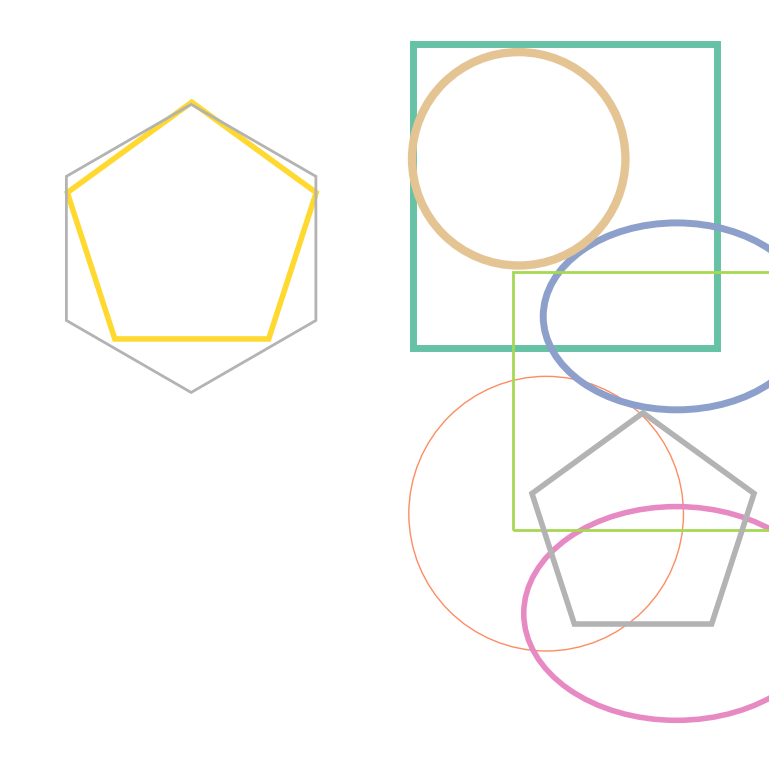[{"shape": "square", "thickness": 2.5, "radius": 0.99, "center": [0.734, 0.746]}, {"shape": "circle", "thickness": 0.5, "radius": 0.89, "center": [0.709, 0.333]}, {"shape": "oval", "thickness": 2.5, "radius": 0.87, "center": [0.879, 0.589]}, {"shape": "oval", "thickness": 2, "radius": 0.99, "center": [0.878, 0.203]}, {"shape": "square", "thickness": 1, "radius": 0.84, "center": [0.834, 0.479]}, {"shape": "pentagon", "thickness": 2, "radius": 0.85, "center": [0.249, 0.697]}, {"shape": "circle", "thickness": 3, "radius": 0.69, "center": [0.674, 0.794]}, {"shape": "pentagon", "thickness": 2, "radius": 0.76, "center": [0.835, 0.312]}, {"shape": "hexagon", "thickness": 1, "radius": 0.94, "center": [0.248, 0.677]}]